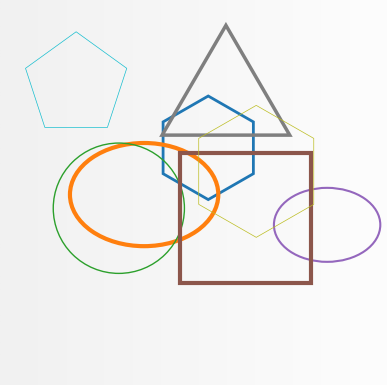[{"shape": "hexagon", "thickness": 2, "radius": 0.67, "center": [0.537, 0.616]}, {"shape": "oval", "thickness": 3, "radius": 0.96, "center": [0.372, 0.495]}, {"shape": "circle", "thickness": 1, "radius": 0.85, "center": [0.307, 0.459]}, {"shape": "oval", "thickness": 1.5, "radius": 0.69, "center": [0.844, 0.416]}, {"shape": "square", "thickness": 3, "radius": 0.85, "center": [0.633, 0.433]}, {"shape": "triangle", "thickness": 2.5, "radius": 0.95, "center": [0.583, 0.744]}, {"shape": "hexagon", "thickness": 0.5, "radius": 0.86, "center": [0.661, 0.555]}, {"shape": "pentagon", "thickness": 0.5, "radius": 0.69, "center": [0.196, 0.78]}]